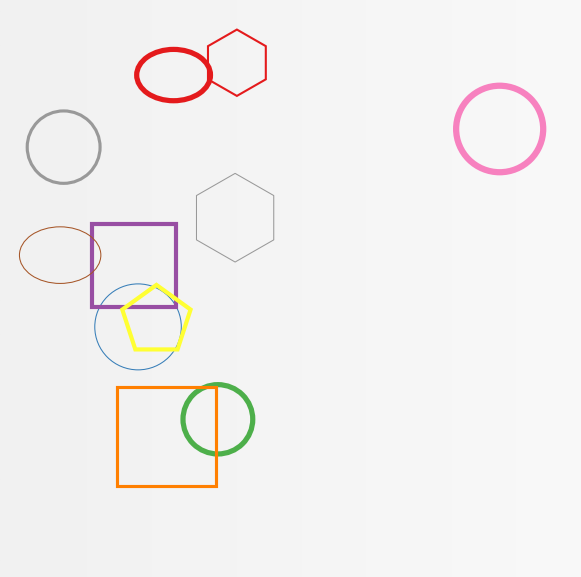[{"shape": "hexagon", "thickness": 1, "radius": 0.29, "center": [0.408, 0.89]}, {"shape": "oval", "thickness": 2.5, "radius": 0.32, "center": [0.299, 0.869]}, {"shape": "circle", "thickness": 0.5, "radius": 0.37, "center": [0.237, 0.433]}, {"shape": "circle", "thickness": 2.5, "radius": 0.3, "center": [0.375, 0.273]}, {"shape": "square", "thickness": 2, "radius": 0.36, "center": [0.23, 0.539]}, {"shape": "square", "thickness": 1.5, "radius": 0.43, "center": [0.286, 0.243]}, {"shape": "pentagon", "thickness": 2, "radius": 0.31, "center": [0.269, 0.444]}, {"shape": "oval", "thickness": 0.5, "radius": 0.35, "center": [0.103, 0.557]}, {"shape": "circle", "thickness": 3, "radius": 0.37, "center": [0.86, 0.776]}, {"shape": "circle", "thickness": 1.5, "radius": 0.31, "center": [0.109, 0.744]}, {"shape": "hexagon", "thickness": 0.5, "radius": 0.38, "center": [0.404, 0.622]}]